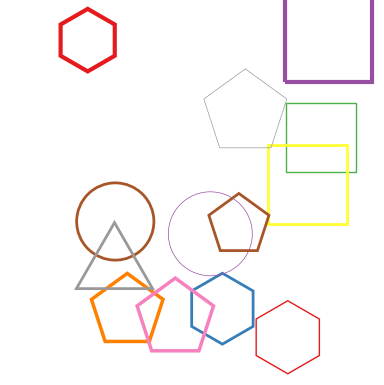[{"shape": "hexagon", "thickness": 1, "radius": 0.47, "center": [0.747, 0.124]}, {"shape": "hexagon", "thickness": 3, "radius": 0.41, "center": [0.228, 0.896]}, {"shape": "hexagon", "thickness": 2, "radius": 0.46, "center": [0.578, 0.198]}, {"shape": "square", "thickness": 1, "radius": 0.45, "center": [0.833, 0.643]}, {"shape": "circle", "thickness": 0.5, "radius": 0.55, "center": [0.546, 0.393]}, {"shape": "square", "thickness": 3, "radius": 0.56, "center": [0.854, 0.9]}, {"shape": "pentagon", "thickness": 2.5, "radius": 0.49, "center": [0.331, 0.192]}, {"shape": "square", "thickness": 2, "radius": 0.51, "center": [0.797, 0.52]}, {"shape": "circle", "thickness": 2, "radius": 0.5, "center": [0.299, 0.425]}, {"shape": "pentagon", "thickness": 2, "radius": 0.41, "center": [0.62, 0.415]}, {"shape": "pentagon", "thickness": 2.5, "radius": 0.52, "center": [0.455, 0.173]}, {"shape": "triangle", "thickness": 2, "radius": 0.57, "center": [0.297, 0.307]}, {"shape": "pentagon", "thickness": 0.5, "radius": 0.57, "center": [0.637, 0.708]}]